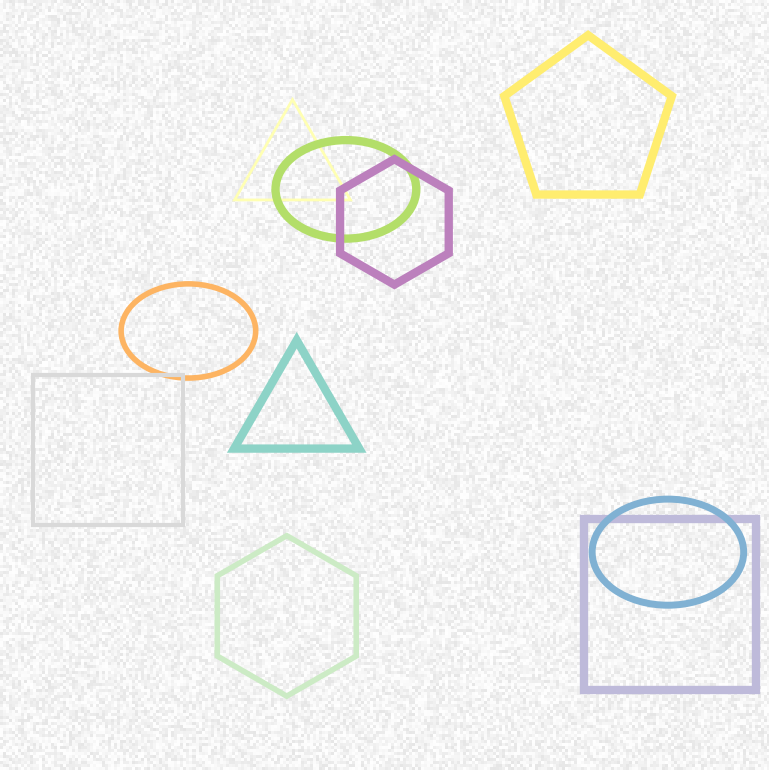[{"shape": "triangle", "thickness": 3, "radius": 0.47, "center": [0.385, 0.464]}, {"shape": "triangle", "thickness": 1, "radius": 0.43, "center": [0.38, 0.784]}, {"shape": "square", "thickness": 3, "radius": 0.56, "center": [0.87, 0.215]}, {"shape": "oval", "thickness": 2.5, "radius": 0.49, "center": [0.867, 0.283]}, {"shape": "oval", "thickness": 2, "radius": 0.44, "center": [0.245, 0.57]}, {"shape": "oval", "thickness": 3, "radius": 0.46, "center": [0.449, 0.754]}, {"shape": "square", "thickness": 1.5, "radius": 0.49, "center": [0.141, 0.416]}, {"shape": "hexagon", "thickness": 3, "radius": 0.41, "center": [0.512, 0.712]}, {"shape": "hexagon", "thickness": 2, "radius": 0.52, "center": [0.372, 0.2]}, {"shape": "pentagon", "thickness": 3, "radius": 0.57, "center": [0.764, 0.84]}]